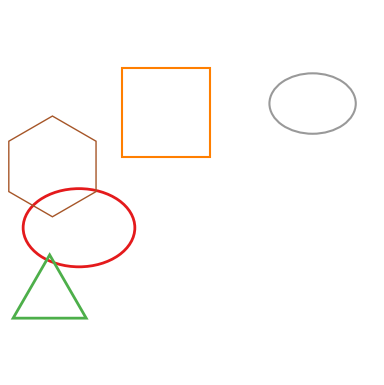[{"shape": "oval", "thickness": 2, "radius": 0.73, "center": [0.205, 0.408]}, {"shape": "triangle", "thickness": 2, "radius": 0.55, "center": [0.129, 0.228]}, {"shape": "square", "thickness": 1.5, "radius": 0.57, "center": [0.432, 0.708]}, {"shape": "hexagon", "thickness": 1, "radius": 0.65, "center": [0.136, 0.568]}, {"shape": "oval", "thickness": 1.5, "radius": 0.56, "center": [0.812, 0.731]}]